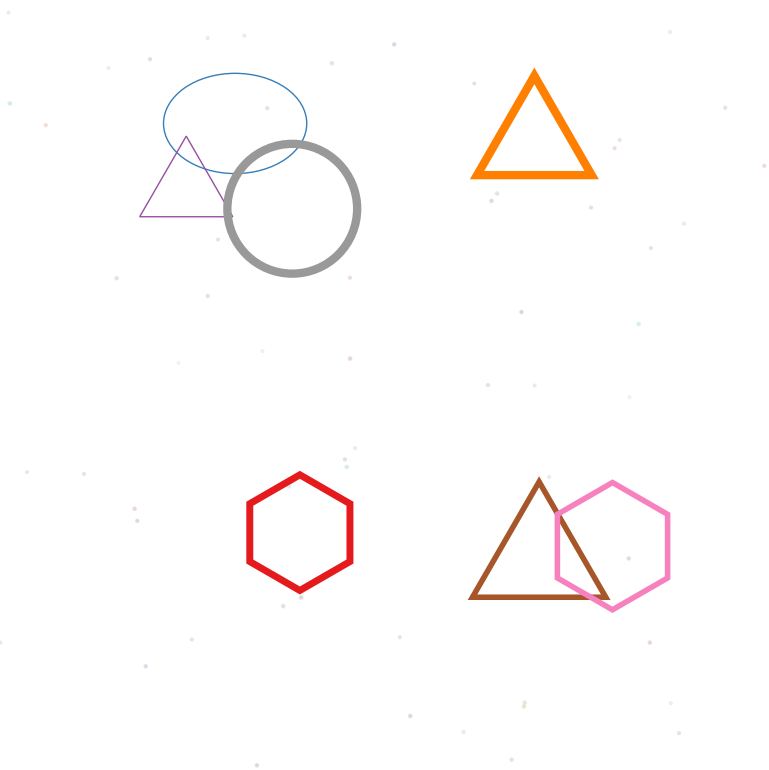[{"shape": "hexagon", "thickness": 2.5, "radius": 0.38, "center": [0.389, 0.308]}, {"shape": "oval", "thickness": 0.5, "radius": 0.47, "center": [0.305, 0.84]}, {"shape": "triangle", "thickness": 0.5, "radius": 0.35, "center": [0.242, 0.753]}, {"shape": "triangle", "thickness": 3, "radius": 0.43, "center": [0.694, 0.816]}, {"shape": "triangle", "thickness": 2, "radius": 0.5, "center": [0.7, 0.274]}, {"shape": "hexagon", "thickness": 2, "radius": 0.41, "center": [0.795, 0.291]}, {"shape": "circle", "thickness": 3, "radius": 0.42, "center": [0.38, 0.729]}]